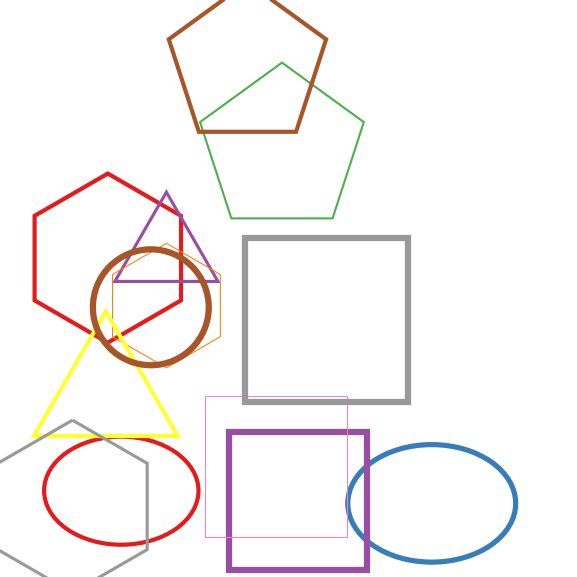[{"shape": "hexagon", "thickness": 2, "radius": 0.73, "center": [0.187, 0.552]}, {"shape": "oval", "thickness": 2, "radius": 0.67, "center": [0.21, 0.149]}, {"shape": "oval", "thickness": 2.5, "radius": 0.73, "center": [0.748, 0.128]}, {"shape": "pentagon", "thickness": 1, "radius": 0.75, "center": [0.488, 0.742]}, {"shape": "triangle", "thickness": 1.5, "radius": 0.52, "center": [0.288, 0.563]}, {"shape": "square", "thickness": 3, "radius": 0.6, "center": [0.516, 0.131]}, {"shape": "hexagon", "thickness": 0.5, "radius": 0.54, "center": [0.288, 0.47]}, {"shape": "triangle", "thickness": 2, "radius": 0.72, "center": [0.183, 0.316]}, {"shape": "circle", "thickness": 3, "radius": 0.5, "center": [0.261, 0.467]}, {"shape": "pentagon", "thickness": 2, "radius": 0.72, "center": [0.428, 0.887]}, {"shape": "square", "thickness": 0.5, "radius": 0.61, "center": [0.478, 0.191]}, {"shape": "hexagon", "thickness": 1.5, "radius": 0.75, "center": [0.126, 0.122]}, {"shape": "square", "thickness": 3, "radius": 0.71, "center": [0.566, 0.445]}]